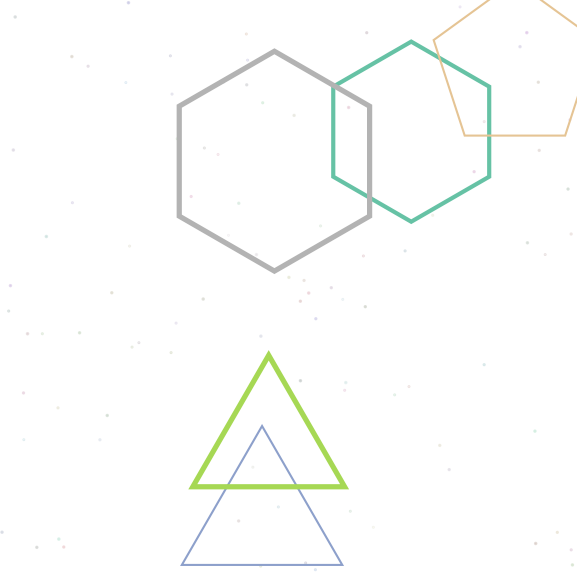[{"shape": "hexagon", "thickness": 2, "radius": 0.78, "center": [0.712, 0.771]}, {"shape": "triangle", "thickness": 1, "radius": 0.8, "center": [0.454, 0.101]}, {"shape": "triangle", "thickness": 2.5, "radius": 0.76, "center": [0.465, 0.232]}, {"shape": "pentagon", "thickness": 1, "radius": 0.74, "center": [0.892, 0.884]}, {"shape": "hexagon", "thickness": 2.5, "radius": 0.95, "center": [0.475, 0.72]}]